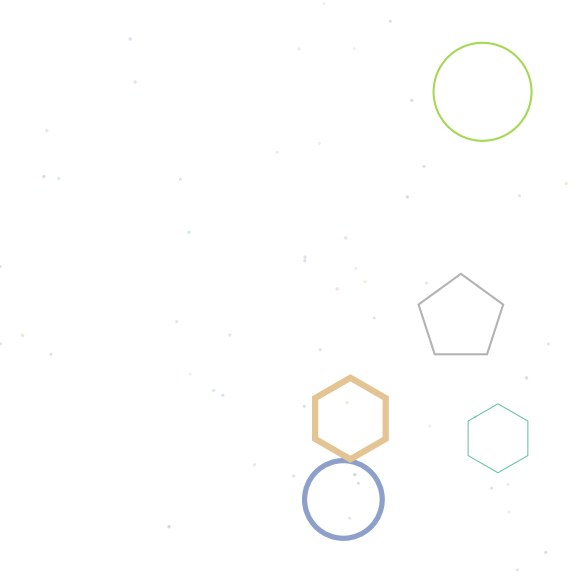[{"shape": "hexagon", "thickness": 0.5, "radius": 0.3, "center": [0.862, 0.24]}, {"shape": "circle", "thickness": 2.5, "radius": 0.34, "center": [0.595, 0.134]}, {"shape": "circle", "thickness": 1, "radius": 0.42, "center": [0.836, 0.84]}, {"shape": "hexagon", "thickness": 3, "radius": 0.35, "center": [0.607, 0.274]}, {"shape": "pentagon", "thickness": 1, "radius": 0.39, "center": [0.798, 0.448]}]